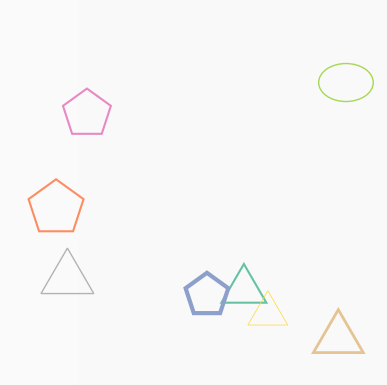[{"shape": "triangle", "thickness": 1.5, "radius": 0.34, "center": [0.629, 0.247]}, {"shape": "pentagon", "thickness": 1.5, "radius": 0.37, "center": [0.145, 0.46]}, {"shape": "pentagon", "thickness": 3, "radius": 0.29, "center": [0.534, 0.234]}, {"shape": "pentagon", "thickness": 1.5, "radius": 0.32, "center": [0.224, 0.705]}, {"shape": "oval", "thickness": 1, "radius": 0.35, "center": [0.893, 0.786]}, {"shape": "triangle", "thickness": 0.5, "radius": 0.3, "center": [0.691, 0.185]}, {"shape": "triangle", "thickness": 2, "radius": 0.37, "center": [0.873, 0.121]}, {"shape": "triangle", "thickness": 1, "radius": 0.39, "center": [0.174, 0.277]}]